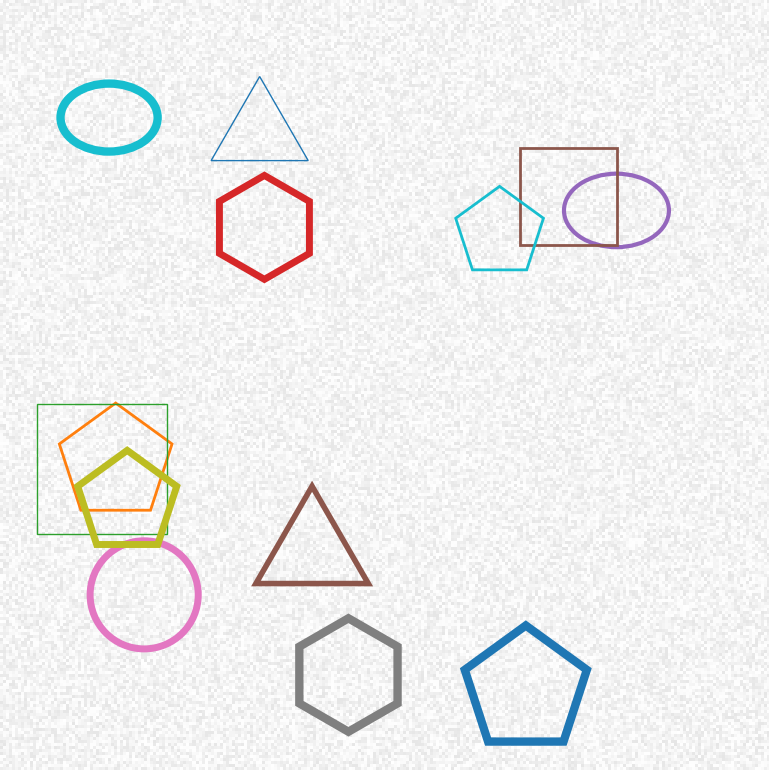[{"shape": "pentagon", "thickness": 3, "radius": 0.42, "center": [0.683, 0.104]}, {"shape": "triangle", "thickness": 0.5, "radius": 0.36, "center": [0.337, 0.828]}, {"shape": "pentagon", "thickness": 1, "radius": 0.38, "center": [0.15, 0.4]}, {"shape": "square", "thickness": 0.5, "radius": 0.42, "center": [0.132, 0.391]}, {"shape": "hexagon", "thickness": 2.5, "radius": 0.34, "center": [0.343, 0.705]}, {"shape": "oval", "thickness": 1.5, "radius": 0.34, "center": [0.801, 0.727]}, {"shape": "triangle", "thickness": 2, "radius": 0.42, "center": [0.405, 0.284]}, {"shape": "square", "thickness": 1, "radius": 0.31, "center": [0.739, 0.745]}, {"shape": "circle", "thickness": 2.5, "radius": 0.35, "center": [0.187, 0.227]}, {"shape": "hexagon", "thickness": 3, "radius": 0.37, "center": [0.453, 0.123]}, {"shape": "pentagon", "thickness": 2.5, "radius": 0.34, "center": [0.165, 0.348]}, {"shape": "pentagon", "thickness": 1, "radius": 0.3, "center": [0.649, 0.698]}, {"shape": "oval", "thickness": 3, "radius": 0.32, "center": [0.142, 0.847]}]